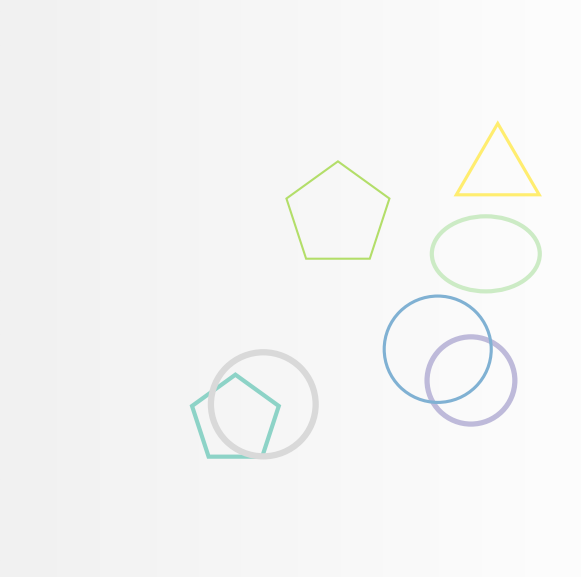[{"shape": "pentagon", "thickness": 2, "radius": 0.39, "center": [0.405, 0.272]}, {"shape": "circle", "thickness": 2.5, "radius": 0.38, "center": [0.81, 0.34]}, {"shape": "circle", "thickness": 1.5, "radius": 0.46, "center": [0.753, 0.394]}, {"shape": "pentagon", "thickness": 1, "radius": 0.47, "center": [0.581, 0.627]}, {"shape": "circle", "thickness": 3, "radius": 0.45, "center": [0.453, 0.299]}, {"shape": "oval", "thickness": 2, "radius": 0.46, "center": [0.836, 0.56]}, {"shape": "triangle", "thickness": 1.5, "radius": 0.41, "center": [0.856, 0.703]}]